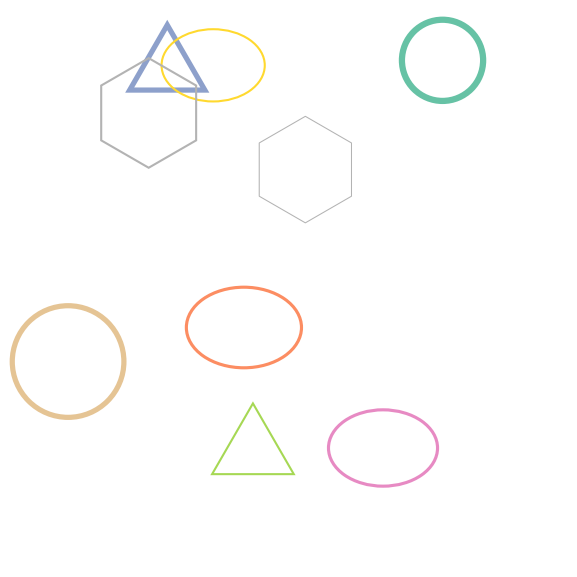[{"shape": "circle", "thickness": 3, "radius": 0.35, "center": [0.766, 0.895]}, {"shape": "oval", "thickness": 1.5, "radius": 0.5, "center": [0.422, 0.432]}, {"shape": "triangle", "thickness": 2.5, "radius": 0.38, "center": [0.29, 0.881]}, {"shape": "oval", "thickness": 1.5, "radius": 0.47, "center": [0.663, 0.223]}, {"shape": "triangle", "thickness": 1, "radius": 0.41, "center": [0.438, 0.219]}, {"shape": "oval", "thickness": 1, "radius": 0.45, "center": [0.369, 0.886]}, {"shape": "circle", "thickness": 2.5, "radius": 0.48, "center": [0.118, 0.373]}, {"shape": "hexagon", "thickness": 1, "radius": 0.47, "center": [0.257, 0.804]}, {"shape": "hexagon", "thickness": 0.5, "radius": 0.46, "center": [0.529, 0.705]}]